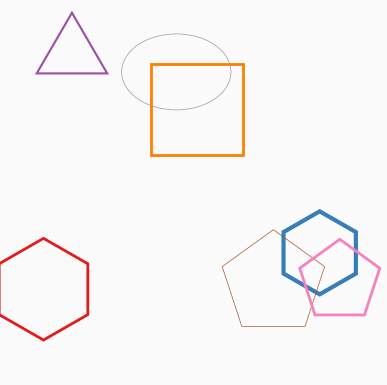[{"shape": "hexagon", "thickness": 2, "radius": 0.66, "center": [0.112, 0.249]}, {"shape": "hexagon", "thickness": 3, "radius": 0.54, "center": [0.825, 0.343]}, {"shape": "triangle", "thickness": 1.5, "radius": 0.53, "center": [0.186, 0.862]}, {"shape": "square", "thickness": 2, "radius": 0.59, "center": [0.507, 0.717]}, {"shape": "pentagon", "thickness": 0.5, "radius": 0.69, "center": [0.706, 0.265]}, {"shape": "pentagon", "thickness": 2, "radius": 0.54, "center": [0.877, 0.27]}, {"shape": "oval", "thickness": 0.5, "radius": 0.71, "center": [0.455, 0.813]}]